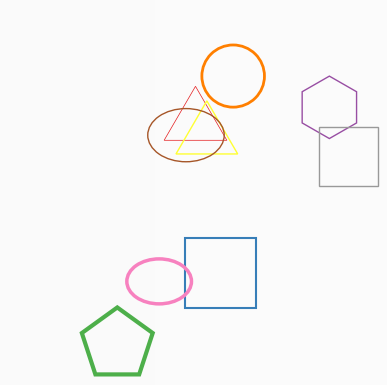[{"shape": "triangle", "thickness": 0.5, "radius": 0.47, "center": [0.504, 0.682]}, {"shape": "square", "thickness": 1.5, "radius": 0.46, "center": [0.568, 0.291]}, {"shape": "pentagon", "thickness": 3, "radius": 0.48, "center": [0.303, 0.105]}, {"shape": "hexagon", "thickness": 1, "radius": 0.41, "center": [0.85, 0.721]}, {"shape": "circle", "thickness": 2, "radius": 0.4, "center": [0.602, 0.802]}, {"shape": "triangle", "thickness": 1, "radius": 0.46, "center": [0.534, 0.646]}, {"shape": "oval", "thickness": 1, "radius": 0.49, "center": [0.48, 0.649]}, {"shape": "oval", "thickness": 2.5, "radius": 0.42, "center": [0.411, 0.269]}, {"shape": "square", "thickness": 1, "radius": 0.38, "center": [0.9, 0.594]}]